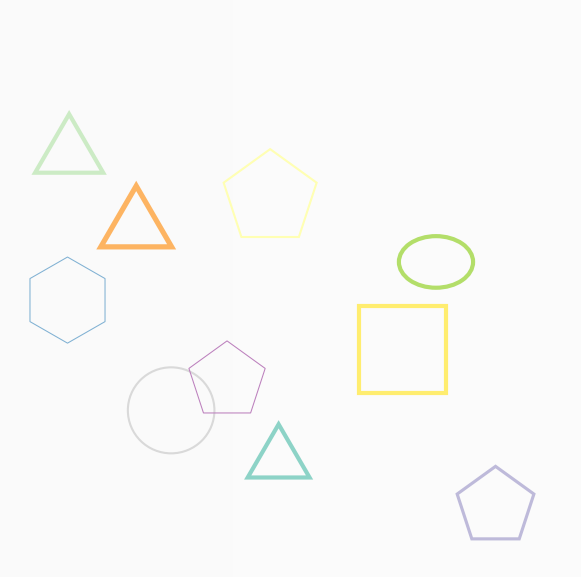[{"shape": "triangle", "thickness": 2, "radius": 0.31, "center": [0.479, 0.203]}, {"shape": "pentagon", "thickness": 1, "radius": 0.42, "center": [0.465, 0.657]}, {"shape": "pentagon", "thickness": 1.5, "radius": 0.35, "center": [0.853, 0.122]}, {"shape": "hexagon", "thickness": 0.5, "radius": 0.37, "center": [0.116, 0.479]}, {"shape": "triangle", "thickness": 2.5, "radius": 0.35, "center": [0.234, 0.607]}, {"shape": "oval", "thickness": 2, "radius": 0.32, "center": [0.75, 0.546]}, {"shape": "circle", "thickness": 1, "radius": 0.37, "center": [0.294, 0.289]}, {"shape": "pentagon", "thickness": 0.5, "radius": 0.34, "center": [0.391, 0.34]}, {"shape": "triangle", "thickness": 2, "radius": 0.34, "center": [0.119, 0.734]}, {"shape": "square", "thickness": 2, "radius": 0.38, "center": [0.693, 0.394]}]